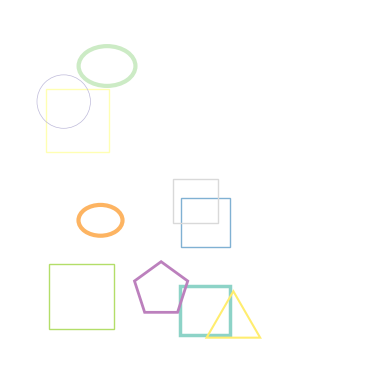[{"shape": "square", "thickness": 2.5, "radius": 0.32, "center": [0.533, 0.194]}, {"shape": "square", "thickness": 1, "radius": 0.41, "center": [0.201, 0.686]}, {"shape": "circle", "thickness": 0.5, "radius": 0.35, "center": [0.166, 0.736]}, {"shape": "square", "thickness": 1, "radius": 0.32, "center": [0.533, 0.421]}, {"shape": "oval", "thickness": 3, "radius": 0.29, "center": [0.261, 0.428]}, {"shape": "square", "thickness": 1, "radius": 0.42, "center": [0.211, 0.229]}, {"shape": "square", "thickness": 1, "radius": 0.29, "center": [0.508, 0.479]}, {"shape": "pentagon", "thickness": 2, "radius": 0.36, "center": [0.418, 0.248]}, {"shape": "oval", "thickness": 3, "radius": 0.37, "center": [0.278, 0.829]}, {"shape": "triangle", "thickness": 1.5, "radius": 0.4, "center": [0.606, 0.163]}]